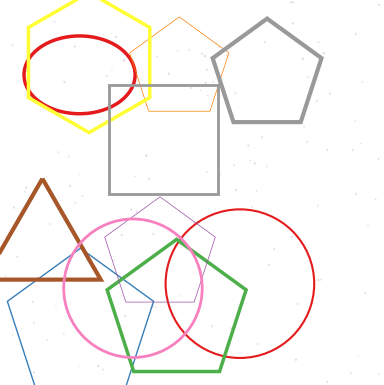[{"shape": "oval", "thickness": 2.5, "radius": 0.72, "center": [0.207, 0.806]}, {"shape": "circle", "thickness": 1.5, "radius": 0.96, "center": [0.623, 0.263]}, {"shape": "pentagon", "thickness": 1, "radius": 1.0, "center": [0.209, 0.156]}, {"shape": "pentagon", "thickness": 2.5, "radius": 0.95, "center": [0.459, 0.188]}, {"shape": "pentagon", "thickness": 0.5, "radius": 0.76, "center": [0.416, 0.338]}, {"shape": "pentagon", "thickness": 0.5, "radius": 0.68, "center": [0.466, 0.821]}, {"shape": "hexagon", "thickness": 2.5, "radius": 0.91, "center": [0.231, 0.838]}, {"shape": "triangle", "thickness": 3, "radius": 0.87, "center": [0.11, 0.361]}, {"shape": "circle", "thickness": 2, "radius": 0.9, "center": [0.345, 0.251]}, {"shape": "square", "thickness": 2, "radius": 0.71, "center": [0.426, 0.639]}, {"shape": "pentagon", "thickness": 3, "radius": 0.74, "center": [0.694, 0.803]}]